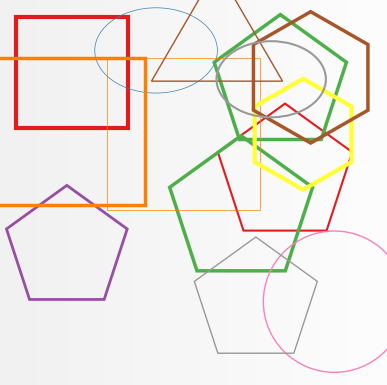[{"shape": "square", "thickness": 3, "radius": 0.72, "center": [0.186, 0.811]}, {"shape": "pentagon", "thickness": 1.5, "radius": 0.91, "center": [0.736, 0.549]}, {"shape": "oval", "thickness": 0.5, "radius": 0.79, "center": [0.403, 0.869]}, {"shape": "pentagon", "thickness": 2.5, "radius": 0.97, "center": [0.622, 0.453]}, {"shape": "pentagon", "thickness": 2.5, "radius": 0.9, "center": [0.723, 0.783]}, {"shape": "pentagon", "thickness": 2, "radius": 0.82, "center": [0.172, 0.355]}, {"shape": "square", "thickness": 2.5, "radius": 0.95, "center": [0.184, 0.659]}, {"shape": "square", "thickness": 0.5, "radius": 0.99, "center": [0.473, 0.652]}, {"shape": "hexagon", "thickness": 3, "radius": 0.72, "center": [0.782, 0.651]}, {"shape": "triangle", "thickness": 1, "radius": 0.98, "center": [0.56, 0.887]}, {"shape": "hexagon", "thickness": 2.5, "radius": 0.85, "center": [0.802, 0.799]}, {"shape": "circle", "thickness": 1, "radius": 0.92, "center": [0.863, 0.216]}, {"shape": "oval", "thickness": 1.5, "radius": 0.71, "center": [0.7, 0.794]}, {"shape": "pentagon", "thickness": 1, "radius": 0.83, "center": [0.66, 0.218]}]